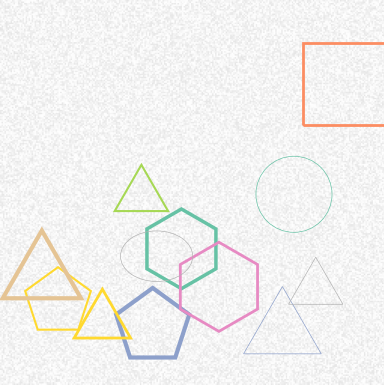[{"shape": "circle", "thickness": 0.5, "radius": 0.49, "center": [0.764, 0.495]}, {"shape": "hexagon", "thickness": 2.5, "radius": 0.52, "center": [0.471, 0.354]}, {"shape": "square", "thickness": 2, "radius": 0.53, "center": [0.894, 0.782]}, {"shape": "triangle", "thickness": 0.5, "radius": 0.58, "center": [0.734, 0.139]}, {"shape": "pentagon", "thickness": 3, "radius": 0.5, "center": [0.397, 0.152]}, {"shape": "hexagon", "thickness": 2, "radius": 0.58, "center": [0.569, 0.255]}, {"shape": "triangle", "thickness": 1.5, "radius": 0.4, "center": [0.367, 0.492]}, {"shape": "triangle", "thickness": 2, "radius": 0.42, "center": [0.266, 0.164]}, {"shape": "pentagon", "thickness": 1.5, "radius": 0.45, "center": [0.151, 0.216]}, {"shape": "triangle", "thickness": 3, "radius": 0.59, "center": [0.109, 0.284]}, {"shape": "oval", "thickness": 0.5, "radius": 0.47, "center": [0.407, 0.335]}, {"shape": "triangle", "thickness": 0.5, "radius": 0.41, "center": [0.82, 0.25]}]